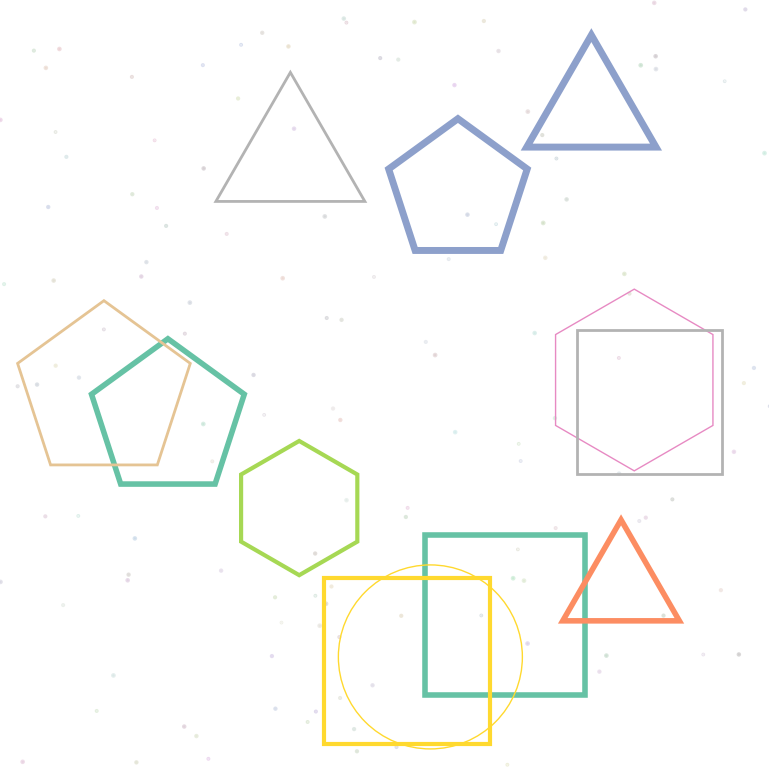[{"shape": "square", "thickness": 2, "radius": 0.52, "center": [0.656, 0.201]}, {"shape": "pentagon", "thickness": 2, "radius": 0.52, "center": [0.218, 0.456]}, {"shape": "triangle", "thickness": 2, "radius": 0.44, "center": [0.807, 0.237]}, {"shape": "triangle", "thickness": 2.5, "radius": 0.48, "center": [0.768, 0.857]}, {"shape": "pentagon", "thickness": 2.5, "radius": 0.47, "center": [0.595, 0.751]}, {"shape": "hexagon", "thickness": 0.5, "radius": 0.59, "center": [0.824, 0.507]}, {"shape": "hexagon", "thickness": 1.5, "radius": 0.44, "center": [0.389, 0.34]}, {"shape": "square", "thickness": 1.5, "radius": 0.54, "center": [0.529, 0.141]}, {"shape": "circle", "thickness": 0.5, "radius": 0.6, "center": [0.559, 0.147]}, {"shape": "pentagon", "thickness": 1, "radius": 0.59, "center": [0.135, 0.492]}, {"shape": "square", "thickness": 1, "radius": 0.47, "center": [0.843, 0.478]}, {"shape": "triangle", "thickness": 1, "radius": 0.56, "center": [0.377, 0.794]}]